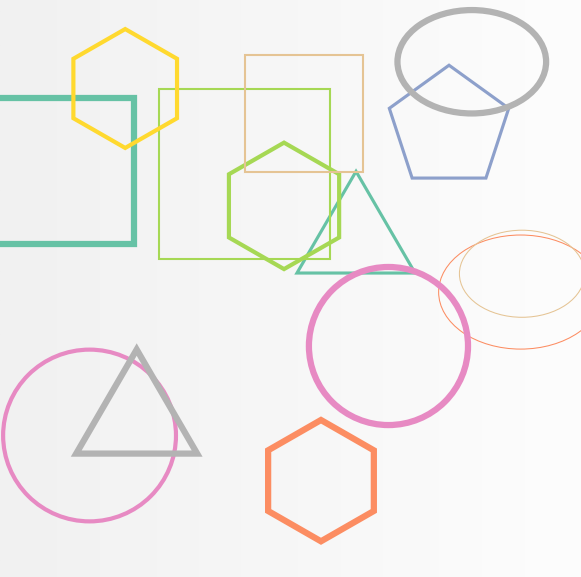[{"shape": "square", "thickness": 3, "radius": 0.63, "center": [0.104, 0.703]}, {"shape": "triangle", "thickness": 1.5, "radius": 0.59, "center": [0.613, 0.585]}, {"shape": "oval", "thickness": 0.5, "radius": 0.71, "center": [0.896, 0.493]}, {"shape": "hexagon", "thickness": 3, "radius": 0.53, "center": [0.552, 0.167]}, {"shape": "pentagon", "thickness": 1.5, "radius": 0.54, "center": [0.773, 0.778]}, {"shape": "circle", "thickness": 3, "radius": 0.68, "center": [0.668, 0.4]}, {"shape": "circle", "thickness": 2, "radius": 0.74, "center": [0.154, 0.245]}, {"shape": "square", "thickness": 1, "radius": 0.73, "center": [0.421, 0.697]}, {"shape": "hexagon", "thickness": 2, "radius": 0.55, "center": [0.489, 0.643]}, {"shape": "hexagon", "thickness": 2, "radius": 0.51, "center": [0.215, 0.846]}, {"shape": "square", "thickness": 1, "radius": 0.51, "center": [0.523, 0.802]}, {"shape": "oval", "thickness": 0.5, "radius": 0.54, "center": [0.898, 0.525]}, {"shape": "oval", "thickness": 3, "radius": 0.64, "center": [0.812, 0.892]}, {"shape": "triangle", "thickness": 3, "radius": 0.6, "center": [0.235, 0.274]}]